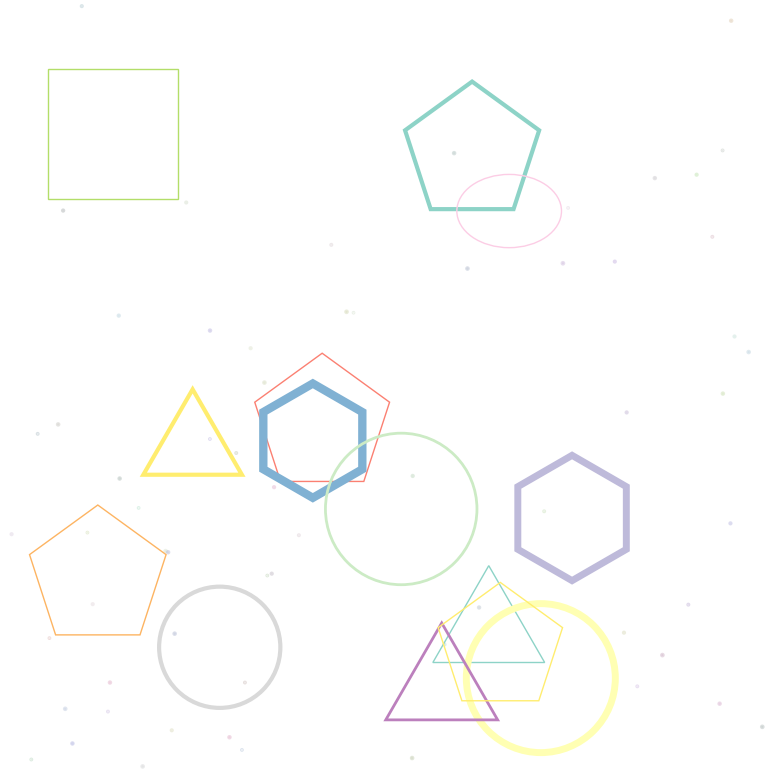[{"shape": "triangle", "thickness": 0.5, "radius": 0.42, "center": [0.635, 0.182]}, {"shape": "pentagon", "thickness": 1.5, "radius": 0.46, "center": [0.613, 0.802]}, {"shape": "circle", "thickness": 2.5, "radius": 0.48, "center": [0.702, 0.119]}, {"shape": "hexagon", "thickness": 2.5, "radius": 0.41, "center": [0.743, 0.327]}, {"shape": "pentagon", "thickness": 0.5, "radius": 0.46, "center": [0.418, 0.449]}, {"shape": "hexagon", "thickness": 3, "radius": 0.37, "center": [0.406, 0.428]}, {"shape": "pentagon", "thickness": 0.5, "radius": 0.47, "center": [0.127, 0.251]}, {"shape": "square", "thickness": 0.5, "radius": 0.42, "center": [0.147, 0.826]}, {"shape": "oval", "thickness": 0.5, "radius": 0.34, "center": [0.661, 0.726]}, {"shape": "circle", "thickness": 1.5, "radius": 0.39, "center": [0.285, 0.159]}, {"shape": "triangle", "thickness": 1, "radius": 0.42, "center": [0.574, 0.107]}, {"shape": "circle", "thickness": 1, "radius": 0.49, "center": [0.521, 0.339]}, {"shape": "triangle", "thickness": 1.5, "radius": 0.37, "center": [0.25, 0.42]}, {"shape": "pentagon", "thickness": 0.5, "radius": 0.42, "center": [0.65, 0.159]}]